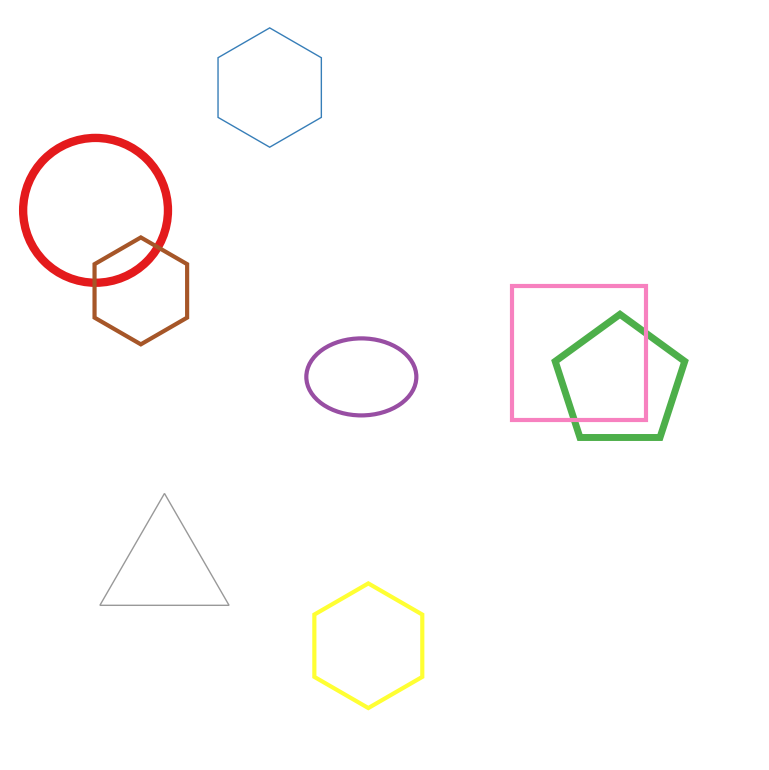[{"shape": "circle", "thickness": 3, "radius": 0.47, "center": [0.124, 0.727]}, {"shape": "hexagon", "thickness": 0.5, "radius": 0.39, "center": [0.35, 0.886]}, {"shape": "pentagon", "thickness": 2.5, "radius": 0.44, "center": [0.805, 0.503]}, {"shape": "oval", "thickness": 1.5, "radius": 0.36, "center": [0.469, 0.511]}, {"shape": "hexagon", "thickness": 1.5, "radius": 0.4, "center": [0.478, 0.161]}, {"shape": "hexagon", "thickness": 1.5, "radius": 0.35, "center": [0.183, 0.622]}, {"shape": "square", "thickness": 1.5, "radius": 0.43, "center": [0.752, 0.541]}, {"shape": "triangle", "thickness": 0.5, "radius": 0.48, "center": [0.214, 0.262]}]